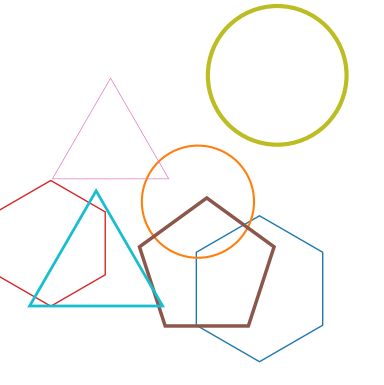[{"shape": "hexagon", "thickness": 1, "radius": 0.95, "center": [0.674, 0.25]}, {"shape": "circle", "thickness": 1.5, "radius": 0.73, "center": [0.514, 0.476]}, {"shape": "hexagon", "thickness": 1, "radius": 0.82, "center": [0.132, 0.368]}, {"shape": "pentagon", "thickness": 2.5, "radius": 0.92, "center": [0.537, 0.302]}, {"shape": "triangle", "thickness": 0.5, "radius": 0.87, "center": [0.287, 0.623]}, {"shape": "circle", "thickness": 3, "radius": 0.9, "center": [0.72, 0.804]}, {"shape": "triangle", "thickness": 2, "radius": 1.0, "center": [0.25, 0.305]}]